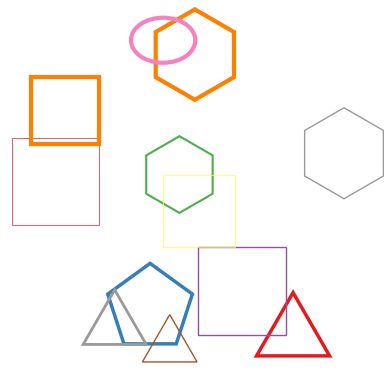[{"shape": "square", "thickness": 0.5, "radius": 0.57, "center": [0.145, 0.528]}, {"shape": "triangle", "thickness": 2.5, "radius": 0.55, "center": [0.761, 0.13]}, {"shape": "pentagon", "thickness": 2.5, "radius": 0.58, "center": [0.39, 0.2]}, {"shape": "hexagon", "thickness": 1.5, "radius": 0.5, "center": [0.466, 0.547]}, {"shape": "square", "thickness": 1, "radius": 0.57, "center": [0.628, 0.245]}, {"shape": "square", "thickness": 3, "radius": 0.44, "center": [0.169, 0.713]}, {"shape": "hexagon", "thickness": 3, "radius": 0.59, "center": [0.506, 0.858]}, {"shape": "square", "thickness": 0.5, "radius": 0.47, "center": [0.516, 0.453]}, {"shape": "triangle", "thickness": 1, "radius": 0.41, "center": [0.441, 0.101]}, {"shape": "oval", "thickness": 3, "radius": 0.42, "center": [0.424, 0.896]}, {"shape": "triangle", "thickness": 2, "radius": 0.47, "center": [0.298, 0.153]}, {"shape": "hexagon", "thickness": 1, "radius": 0.59, "center": [0.894, 0.602]}]